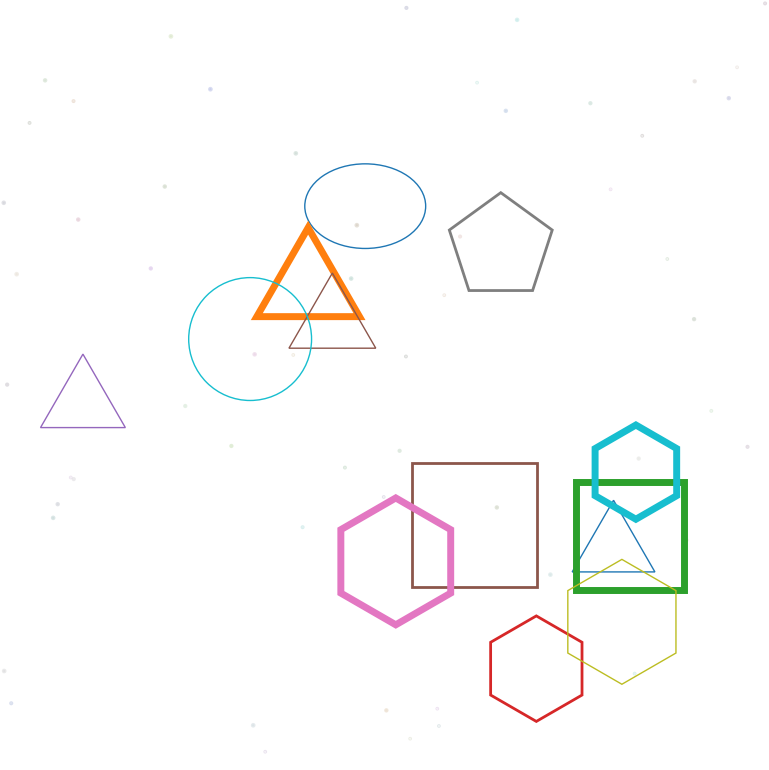[{"shape": "oval", "thickness": 0.5, "radius": 0.39, "center": [0.474, 0.732]}, {"shape": "triangle", "thickness": 0.5, "radius": 0.31, "center": [0.797, 0.288]}, {"shape": "triangle", "thickness": 2.5, "radius": 0.39, "center": [0.4, 0.627]}, {"shape": "square", "thickness": 2.5, "radius": 0.35, "center": [0.819, 0.304]}, {"shape": "hexagon", "thickness": 1, "radius": 0.34, "center": [0.697, 0.132]}, {"shape": "triangle", "thickness": 0.5, "radius": 0.32, "center": [0.108, 0.476]}, {"shape": "triangle", "thickness": 0.5, "radius": 0.33, "center": [0.432, 0.58]}, {"shape": "square", "thickness": 1, "radius": 0.4, "center": [0.616, 0.318]}, {"shape": "hexagon", "thickness": 2.5, "radius": 0.41, "center": [0.514, 0.271]}, {"shape": "pentagon", "thickness": 1, "radius": 0.35, "center": [0.65, 0.68]}, {"shape": "hexagon", "thickness": 0.5, "radius": 0.41, "center": [0.808, 0.192]}, {"shape": "circle", "thickness": 0.5, "radius": 0.4, "center": [0.325, 0.56]}, {"shape": "hexagon", "thickness": 2.5, "radius": 0.31, "center": [0.826, 0.387]}]